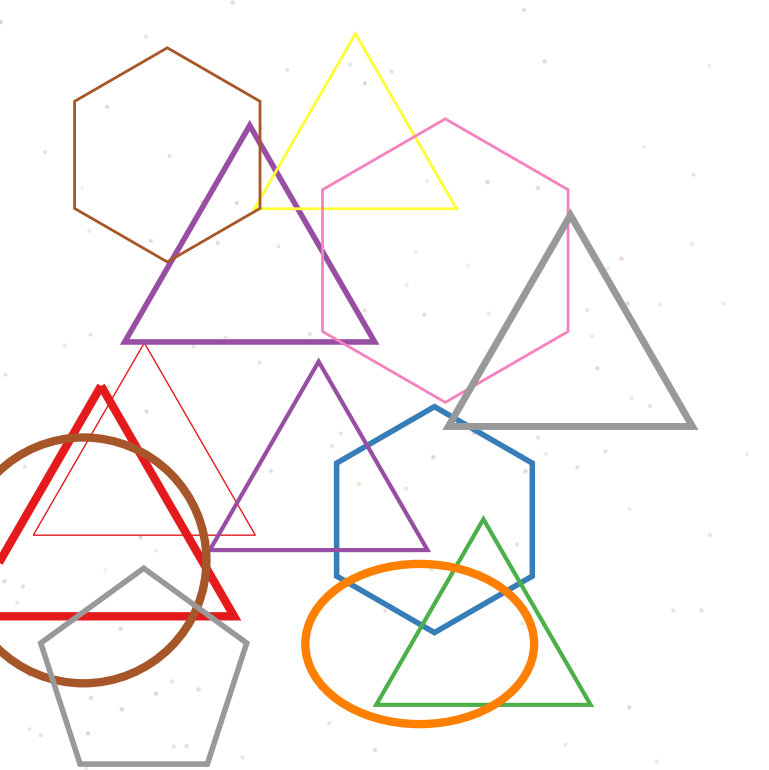[{"shape": "triangle", "thickness": 0.5, "radius": 0.83, "center": [0.187, 0.388]}, {"shape": "triangle", "thickness": 3, "radius": 1.0, "center": [0.131, 0.299]}, {"shape": "hexagon", "thickness": 2, "radius": 0.73, "center": [0.564, 0.325]}, {"shape": "triangle", "thickness": 1.5, "radius": 0.8, "center": [0.628, 0.165]}, {"shape": "triangle", "thickness": 2, "radius": 0.94, "center": [0.324, 0.65]}, {"shape": "triangle", "thickness": 1.5, "radius": 0.82, "center": [0.414, 0.367]}, {"shape": "oval", "thickness": 3, "radius": 0.74, "center": [0.545, 0.164]}, {"shape": "triangle", "thickness": 1, "radius": 0.76, "center": [0.462, 0.805]}, {"shape": "hexagon", "thickness": 1, "radius": 0.7, "center": [0.217, 0.799]}, {"shape": "circle", "thickness": 3, "radius": 0.8, "center": [0.108, 0.272]}, {"shape": "hexagon", "thickness": 1, "radius": 0.92, "center": [0.578, 0.662]}, {"shape": "triangle", "thickness": 2.5, "radius": 0.91, "center": [0.741, 0.538]}, {"shape": "pentagon", "thickness": 2, "radius": 0.7, "center": [0.187, 0.121]}]